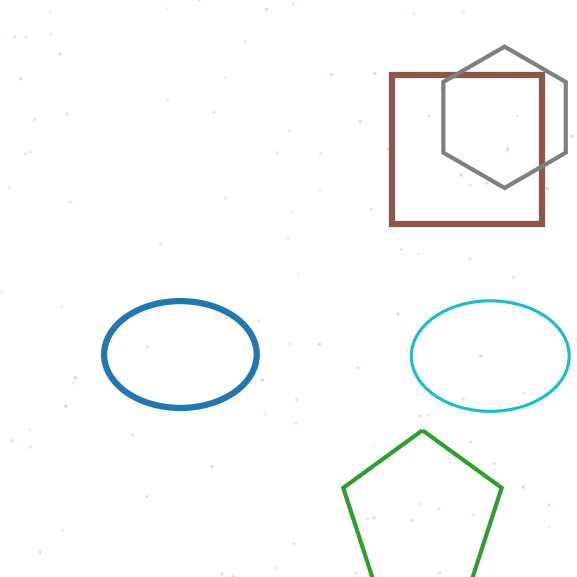[{"shape": "oval", "thickness": 3, "radius": 0.66, "center": [0.312, 0.385]}, {"shape": "pentagon", "thickness": 2, "radius": 0.72, "center": [0.732, 0.11]}, {"shape": "square", "thickness": 3, "radius": 0.65, "center": [0.809, 0.74]}, {"shape": "hexagon", "thickness": 2, "radius": 0.61, "center": [0.874, 0.796]}, {"shape": "oval", "thickness": 1.5, "radius": 0.68, "center": [0.849, 0.383]}]